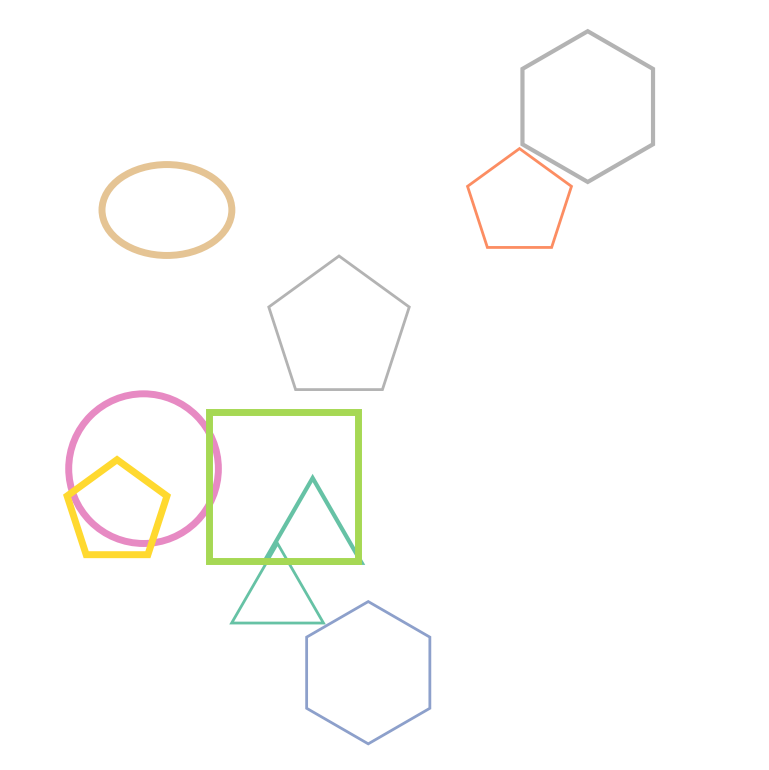[{"shape": "triangle", "thickness": 1.5, "radius": 0.37, "center": [0.406, 0.306]}, {"shape": "triangle", "thickness": 1, "radius": 0.34, "center": [0.36, 0.225]}, {"shape": "pentagon", "thickness": 1, "radius": 0.35, "center": [0.675, 0.736]}, {"shape": "hexagon", "thickness": 1, "radius": 0.46, "center": [0.478, 0.126]}, {"shape": "circle", "thickness": 2.5, "radius": 0.49, "center": [0.186, 0.391]}, {"shape": "square", "thickness": 2.5, "radius": 0.49, "center": [0.368, 0.368]}, {"shape": "pentagon", "thickness": 2.5, "radius": 0.34, "center": [0.152, 0.335]}, {"shape": "oval", "thickness": 2.5, "radius": 0.42, "center": [0.217, 0.727]}, {"shape": "hexagon", "thickness": 1.5, "radius": 0.49, "center": [0.763, 0.862]}, {"shape": "pentagon", "thickness": 1, "radius": 0.48, "center": [0.44, 0.572]}]